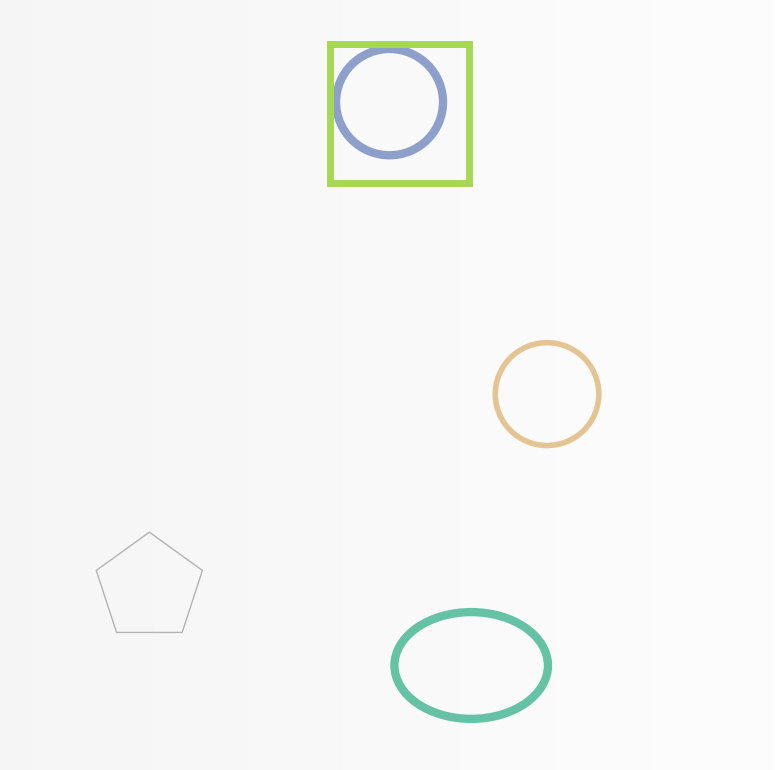[{"shape": "oval", "thickness": 3, "radius": 0.5, "center": [0.608, 0.136]}, {"shape": "circle", "thickness": 3, "radius": 0.35, "center": [0.503, 0.867]}, {"shape": "square", "thickness": 2.5, "radius": 0.45, "center": [0.516, 0.853]}, {"shape": "circle", "thickness": 2, "radius": 0.33, "center": [0.706, 0.488]}, {"shape": "pentagon", "thickness": 0.5, "radius": 0.36, "center": [0.193, 0.237]}]